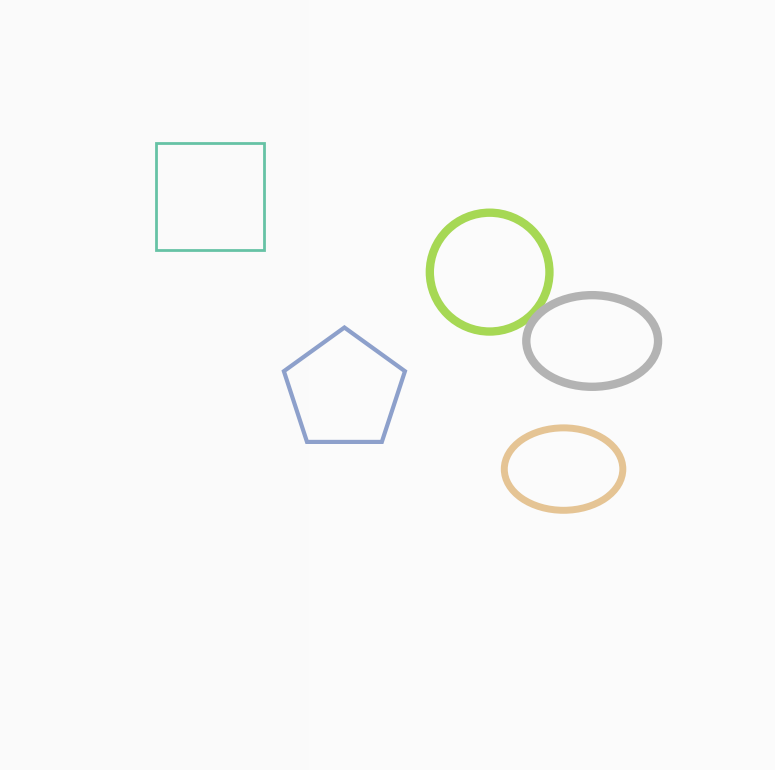[{"shape": "square", "thickness": 1, "radius": 0.35, "center": [0.271, 0.744]}, {"shape": "pentagon", "thickness": 1.5, "radius": 0.41, "center": [0.444, 0.493]}, {"shape": "circle", "thickness": 3, "radius": 0.39, "center": [0.632, 0.647]}, {"shape": "oval", "thickness": 2.5, "radius": 0.38, "center": [0.727, 0.391]}, {"shape": "oval", "thickness": 3, "radius": 0.43, "center": [0.764, 0.557]}]